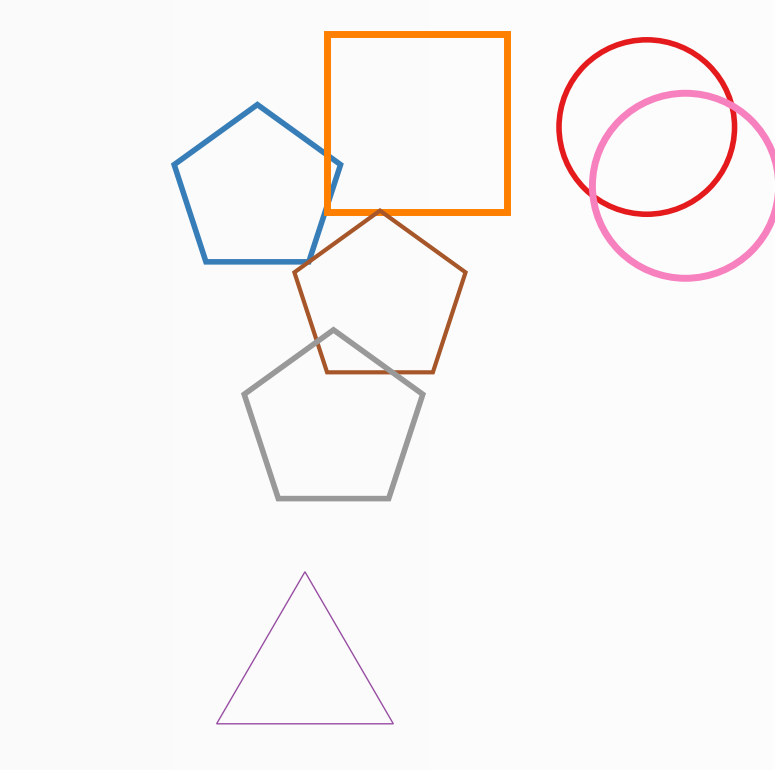[{"shape": "circle", "thickness": 2, "radius": 0.57, "center": [0.835, 0.835]}, {"shape": "pentagon", "thickness": 2, "radius": 0.56, "center": [0.332, 0.751]}, {"shape": "triangle", "thickness": 0.5, "radius": 0.66, "center": [0.394, 0.126]}, {"shape": "square", "thickness": 2.5, "radius": 0.58, "center": [0.538, 0.84]}, {"shape": "pentagon", "thickness": 1.5, "radius": 0.58, "center": [0.49, 0.61]}, {"shape": "circle", "thickness": 2.5, "radius": 0.6, "center": [0.885, 0.759]}, {"shape": "pentagon", "thickness": 2, "radius": 0.61, "center": [0.43, 0.45]}]